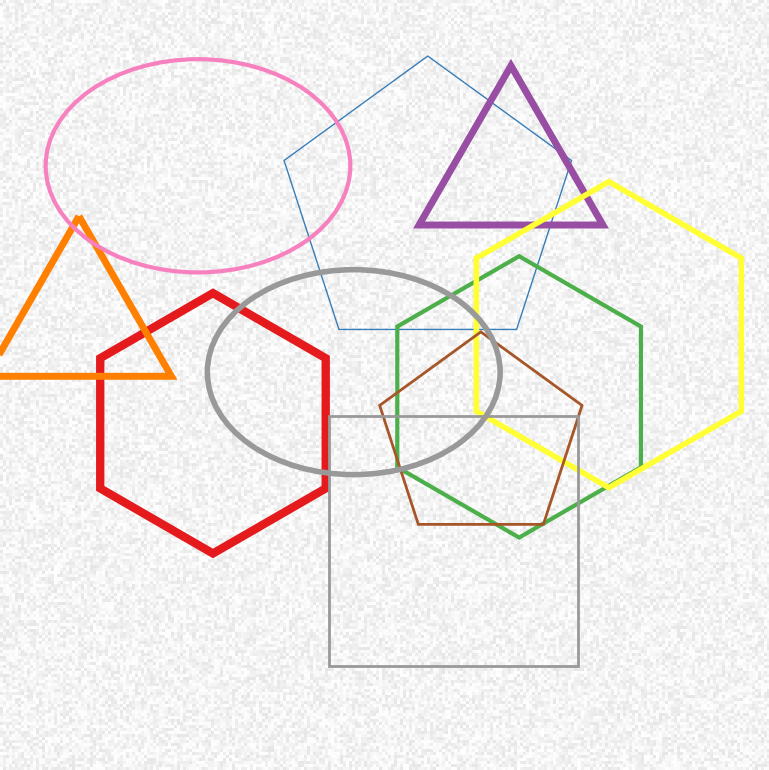[{"shape": "hexagon", "thickness": 3, "radius": 0.85, "center": [0.277, 0.45]}, {"shape": "pentagon", "thickness": 0.5, "radius": 0.98, "center": [0.556, 0.731]}, {"shape": "hexagon", "thickness": 1.5, "radius": 0.91, "center": [0.674, 0.485]}, {"shape": "triangle", "thickness": 2.5, "radius": 0.69, "center": [0.664, 0.777]}, {"shape": "triangle", "thickness": 2.5, "radius": 0.69, "center": [0.103, 0.581]}, {"shape": "hexagon", "thickness": 2, "radius": 0.99, "center": [0.791, 0.565]}, {"shape": "pentagon", "thickness": 1, "radius": 0.69, "center": [0.624, 0.431]}, {"shape": "oval", "thickness": 1.5, "radius": 0.99, "center": [0.257, 0.785]}, {"shape": "oval", "thickness": 2, "radius": 0.95, "center": [0.459, 0.517]}, {"shape": "square", "thickness": 1, "radius": 0.81, "center": [0.589, 0.298]}]